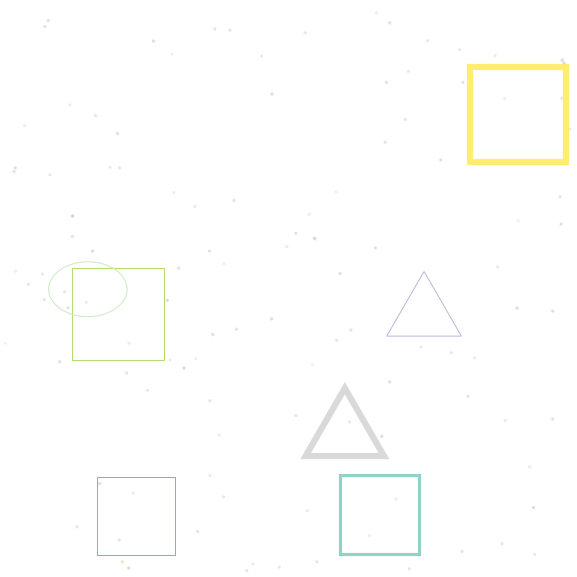[{"shape": "square", "thickness": 1.5, "radius": 0.34, "center": [0.658, 0.108]}, {"shape": "triangle", "thickness": 0.5, "radius": 0.37, "center": [0.734, 0.454]}, {"shape": "square", "thickness": 0.5, "radius": 0.34, "center": [0.235, 0.105]}, {"shape": "square", "thickness": 0.5, "radius": 0.4, "center": [0.204, 0.455]}, {"shape": "triangle", "thickness": 3, "radius": 0.39, "center": [0.597, 0.249]}, {"shape": "oval", "thickness": 0.5, "radius": 0.34, "center": [0.152, 0.498]}, {"shape": "square", "thickness": 3, "radius": 0.41, "center": [0.897, 0.801]}]